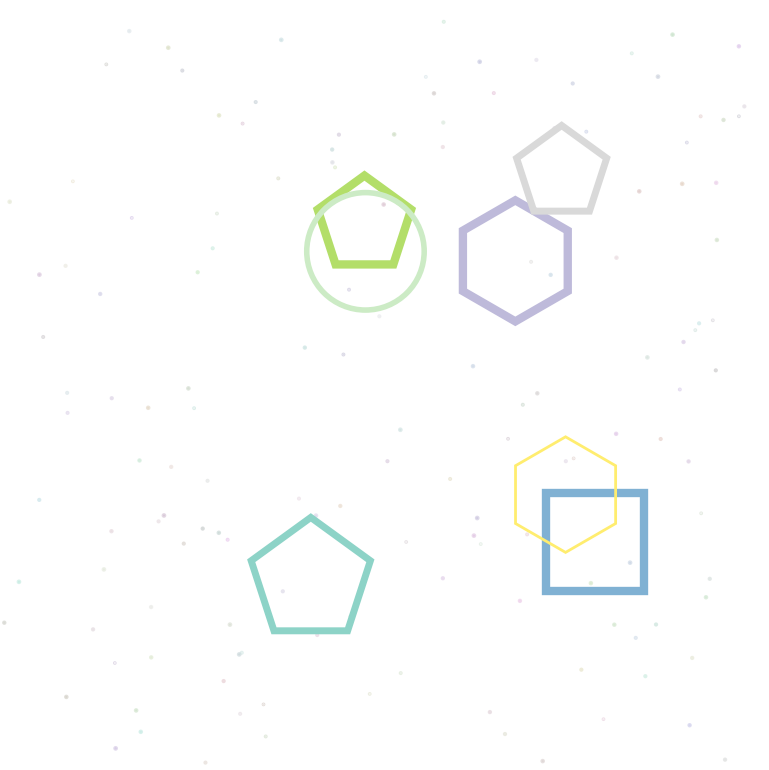[{"shape": "pentagon", "thickness": 2.5, "radius": 0.41, "center": [0.404, 0.247]}, {"shape": "hexagon", "thickness": 3, "radius": 0.39, "center": [0.669, 0.661]}, {"shape": "square", "thickness": 3, "radius": 0.32, "center": [0.773, 0.296]}, {"shape": "pentagon", "thickness": 3, "radius": 0.32, "center": [0.473, 0.708]}, {"shape": "pentagon", "thickness": 2.5, "radius": 0.31, "center": [0.729, 0.776]}, {"shape": "circle", "thickness": 2, "radius": 0.38, "center": [0.475, 0.674]}, {"shape": "hexagon", "thickness": 1, "radius": 0.38, "center": [0.735, 0.358]}]